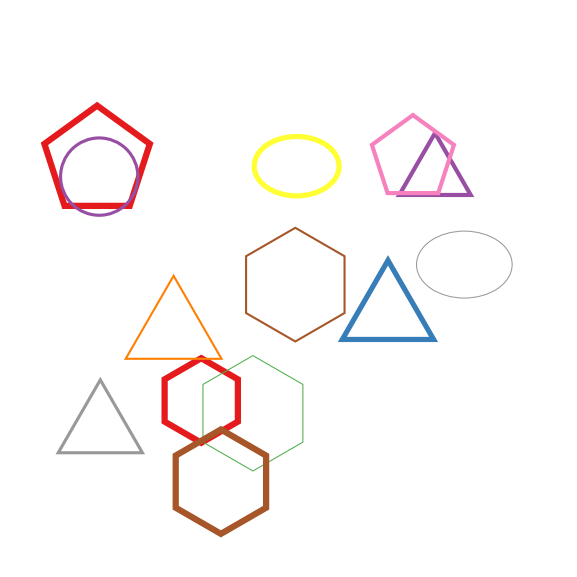[{"shape": "hexagon", "thickness": 3, "radius": 0.37, "center": [0.348, 0.306]}, {"shape": "pentagon", "thickness": 3, "radius": 0.48, "center": [0.168, 0.72]}, {"shape": "triangle", "thickness": 2.5, "radius": 0.46, "center": [0.672, 0.457]}, {"shape": "hexagon", "thickness": 0.5, "radius": 0.5, "center": [0.438, 0.283]}, {"shape": "triangle", "thickness": 2, "radius": 0.36, "center": [0.753, 0.697]}, {"shape": "circle", "thickness": 1.5, "radius": 0.33, "center": [0.172, 0.693]}, {"shape": "triangle", "thickness": 1, "radius": 0.48, "center": [0.301, 0.426]}, {"shape": "oval", "thickness": 2.5, "radius": 0.37, "center": [0.514, 0.711]}, {"shape": "hexagon", "thickness": 3, "radius": 0.45, "center": [0.383, 0.165]}, {"shape": "hexagon", "thickness": 1, "radius": 0.49, "center": [0.511, 0.506]}, {"shape": "pentagon", "thickness": 2, "radius": 0.37, "center": [0.715, 0.725]}, {"shape": "triangle", "thickness": 1.5, "radius": 0.42, "center": [0.174, 0.257]}, {"shape": "oval", "thickness": 0.5, "radius": 0.41, "center": [0.804, 0.541]}]